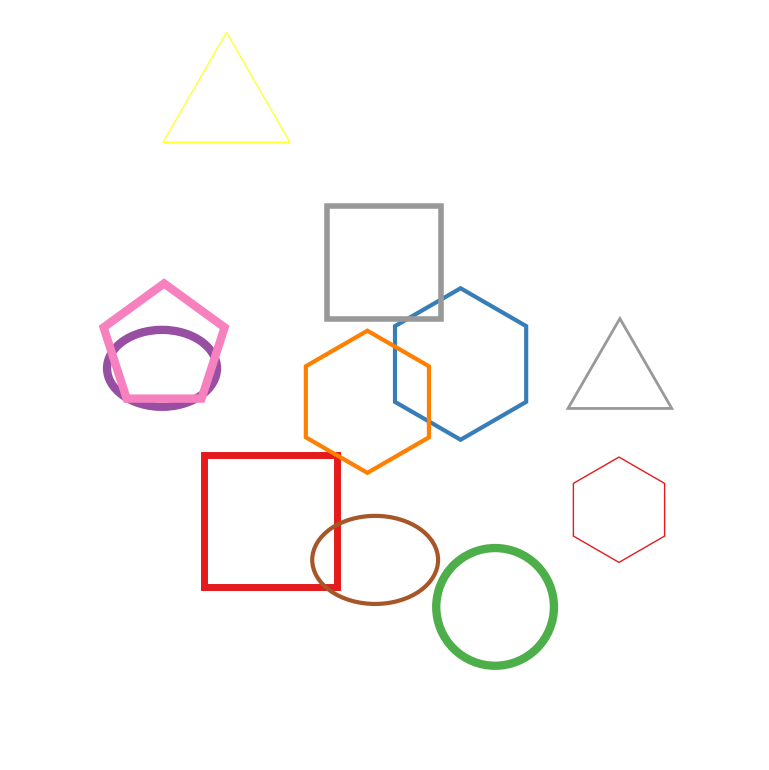[{"shape": "square", "thickness": 2.5, "radius": 0.43, "center": [0.351, 0.323]}, {"shape": "hexagon", "thickness": 0.5, "radius": 0.34, "center": [0.804, 0.338]}, {"shape": "hexagon", "thickness": 1.5, "radius": 0.49, "center": [0.598, 0.527]}, {"shape": "circle", "thickness": 3, "radius": 0.38, "center": [0.643, 0.212]}, {"shape": "oval", "thickness": 3, "radius": 0.36, "center": [0.21, 0.522]}, {"shape": "hexagon", "thickness": 1.5, "radius": 0.46, "center": [0.477, 0.478]}, {"shape": "triangle", "thickness": 0.5, "radius": 0.48, "center": [0.294, 0.863]}, {"shape": "oval", "thickness": 1.5, "radius": 0.41, "center": [0.487, 0.273]}, {"shape": "pentagon", "thickness": 3, "radius": 0.41, "center": [0.213, 0.549]}, {"shape": "square", "thickness": 2, "radius": 0.37, "center": [0.499, 0.659]}, {"shape": "triangle", "thickness": 1, "radius": 0.39, "center": [0.805, 0.508]}]